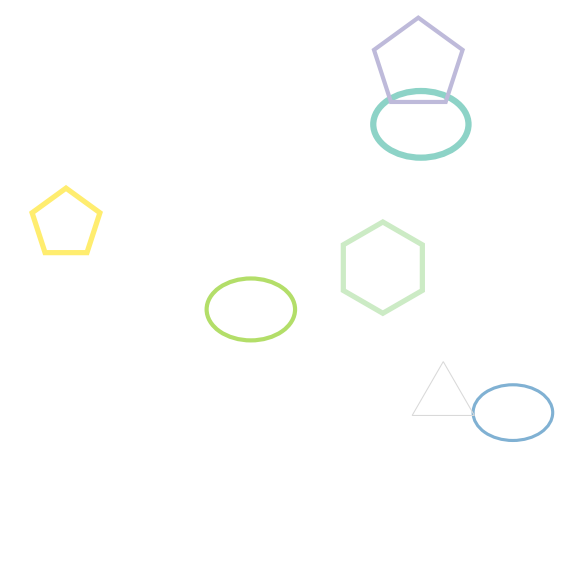[{"shape": "oval", "thickness": 3, "radius": 0.41, "center": [0.729, 0.784]}, {"shape": "pentagon", "thickness": 2, "radius": 0.4, "center": [0.724, 0.888]}, {"shape": "oval", "thickness": 1.5, "radius": 0.34, "center": [0.888, 0.285]}, {"shape": "oval", "thickness": 2, "radius": 0.38, "center": [0.434, 0.463]}, {"shape": "triangle", "thickness": 0.5, "radius": 0.31, "center": [0.768, 0.311]}, {"shape": "hexagon", "thickness": 2.5, "radius": 0.4, "center": [0.663, 0.536]}, {"shape": "pentagon", "thickness": 2.5, "radius": 0.31, "center": [0.114, 0.612]}]